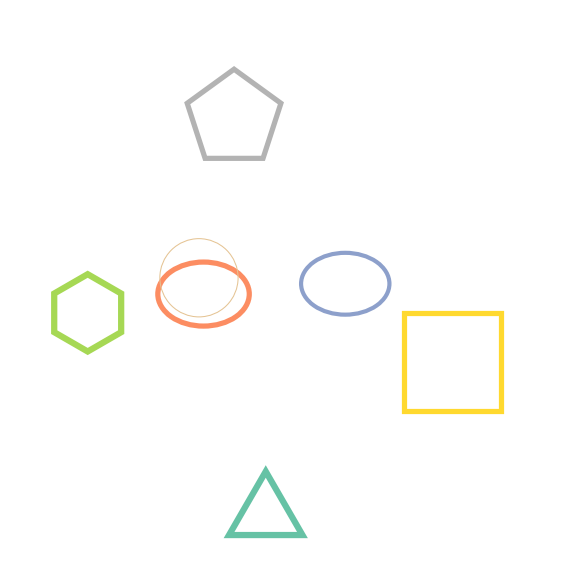[{"shape": "triangle", "thickness": 3, "radius": 0.37, "center": [0.46, 0.109]}, {"shape": "oval", "thickness": 2.5, "radius": 0.4, "center": [0.352, 0.49]}, {"shape": "oval", "thickness": 2, "radius": 0.38, "center": [0.598, 0.508]}, {"shape": "hexagon", "thickness": 3, "radius": 0.33, "center": [0.152, 0.457]}, {"shape": "square", "thickness": 2.5, "radius": 0.42, "center": [0.783, 0.372]}, {"shape": "circle", "thickness": 0.5, "radius": 0.34, "center": [0.345, 0.518]}, {"shape": "pentagon", "thickness": 2.5, "radius": 0.43, "center": [0.405, 0.794]}]